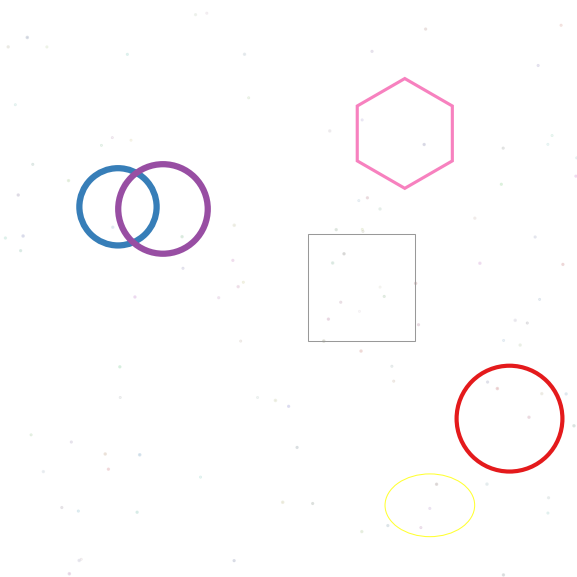[{"shape": "circle", "thickness": 2, "radius": 0.46, "center": [0.882, 0.274]}, {"shape": "circle", "thickness": 3, "radius": 0.33, "center": [0.204, 0.641]}, {"shape": "circle", "thickness": 3, "radius": 0.39, "center": [0.282, 0.637]}, {"shape": "oval", "thickness": 0.5, "radius": 0.39, "center": [0.744, 0.124]}, {"shape": "hexagon", "thickness": 1.5, "radius": 0.48, "center": [0.701, 0.768]}, {"shape": "square", "thickness": 0.5, "radius": 0.46, "center": [0.626, 0.501]}]